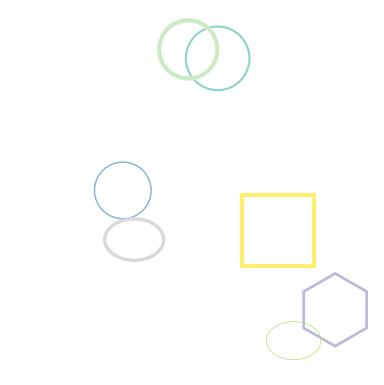[{"shape": "circle", "thickness": 1.5, "radius": 0.41, "center": [0.565, 0.848]}, {"shape": "hexagon", "thickness": 2, "radius": 0.47, "center": [0.871, 0.195]}, {"shape": "circle", "thickness": 1, "radius": 0.37, "center": [0.319, 0.505]}, {"shape": "oval", "thickness": 0.5, "radius": 0.35, "center": [0.763, 0.115]}, {"shape": "oval", "thickness": 2.5, "radius": 0.38, "center": [0.349, 0.378]}, {"shape": "circle", "thickness": 3, "radius": 0.38, "center": [0.489, 0.872]}, {"shape": "square", "thickness": 3, "radius": 0.46, "center": [0.722, 0.402]}]